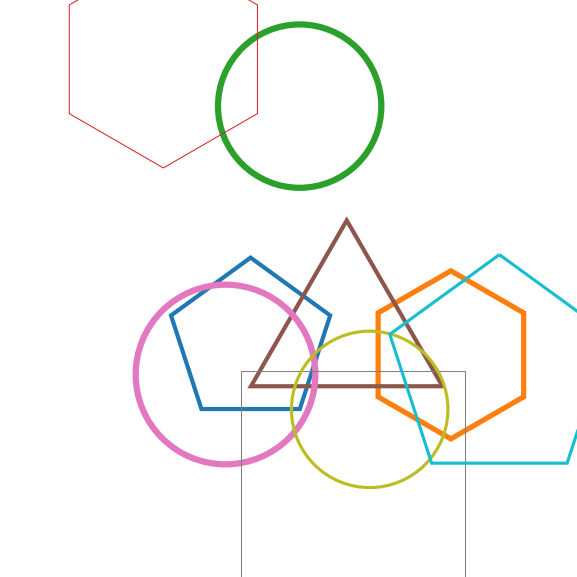[{"shape": "pentagon", "thickness": 2, "radius": 0.72, "center": [0.434, 0.408]}, {"shape": "hexagon", "thickness": 2.5, "radius": 0.73, "center": [0.781, 0.385]}, {"shape": "circle", "thickness": 3, "radius": 0.71, "center": [0.519, 0.815]}, {"shape": "hexagon", "thickness": 0.5, "radius": 0.94, "center": [0.283, 0.896]}, {"shape": "triangle", "thickness": 2, "radius": 0.96, "center": [0.6, 0.426]}, {"shape": "circle", "thickness": 3, "radius": 0.78, "center": [0.39, 0.351]}, {"shape": "square", "thickness": 0.5, "radius": 0.97, "center": [0.611, 0.163]}, {"shape": "circle", "thickness": 1.5, "radius": 0.68, "center": [0.64, 0.29]}, {"shape": "pentagon", "thickness": 1.5, "radius": 1.0, "center": [0.865, 0.359]}]